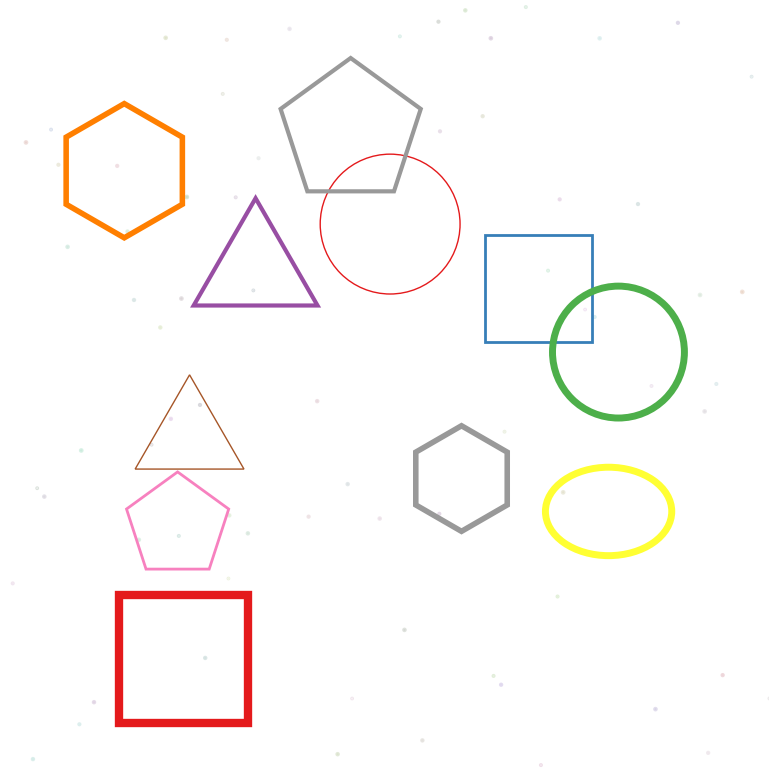[{"shape": "square", "thickness": 3, "radius": 0.42, "center": [0.239, 0.144]}, {"shape": "circle", "thickness": 0.5, "radius": 0.45, "center": [0.507, 0.709]}, {"shape": "square", "thickness": 1, "radius": 0.35, "center": [0.699, 0.625]}, {"shape": "circle", "thickness": 2.5, "radius": 0.43, "center": [0.803, 0.543]}, {"shape": "triangle", "thickness": 1.5, "radius": 0.46, "center": [0.332, 0.65]}, {"shape": "hexagon", "thickness": 2, "radius": 0.44, "center": [0.161, 0.778]}, {"shape": "oval", "thickness": 2.5, "radius": 0.41, "center": [0.79, 0.336]}, {"shape": "triangle", "thickness": 0.5, "radius": 0.41, "center": [0.246, 0.432]}, {"shape": "pentagon", "thickness": 1, "radius": 0.35, "center": [0.231, 0.317]}, {"shape": "hexagon", "thickness": 2, "radius": 0.34, "center": [0.599, 0.379]}, {"shape": "pentagon", "thickness": 1.5, "radius": 0.48, "center": [0.455, 0.829]}]